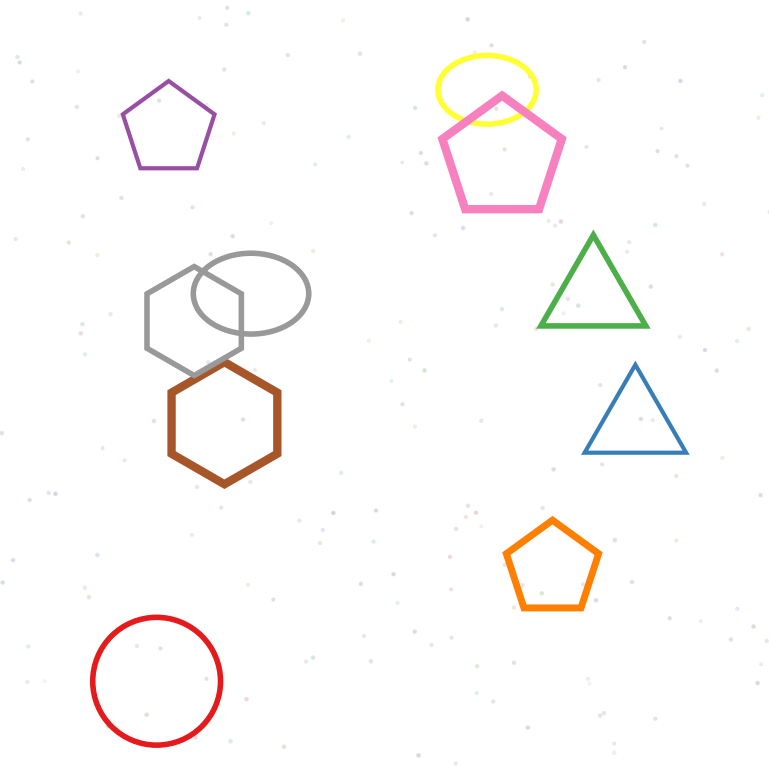[{"shape": "circle", "thickness": 2, "radius": 0.41, "center": [0.203, 0.115]}, {"shape": "triangle", "thickness": 1.5, "radius": 0.38, "center": [0.825, 0.45]}, {"shape": "triangle", "thickness": 2, "radius": 0.39, "center": [0.771, 0.616]}, {"shape": "pentagon", "thickness": 1.5, "radius": 0.31, "center": [0.219, 0.832]}, {"shape": "pentagon", "thickness": 2.5, "radius": 0.31, "center": [0.717, 0.261]}, {"shape": "oval", "thickness": 2, "radius": 0.32, "center": [0.633, 0.883]}, {"shape": "hexagon", "thickness": 3, "radius": 0.4, "center": [0.291, 0.45]}, {"shape": "pentagon", "thickness": 3, "radius": 0.41, "center": [0.652, 0.794]}, {"shape": "hexagon", "thickness": 2, "radius": 0.35, "center": [0.252, 0.583]}, {"shape": "oval", "thickness": 2, "radius": 0.37, "center": [0.326, 0.619]}]